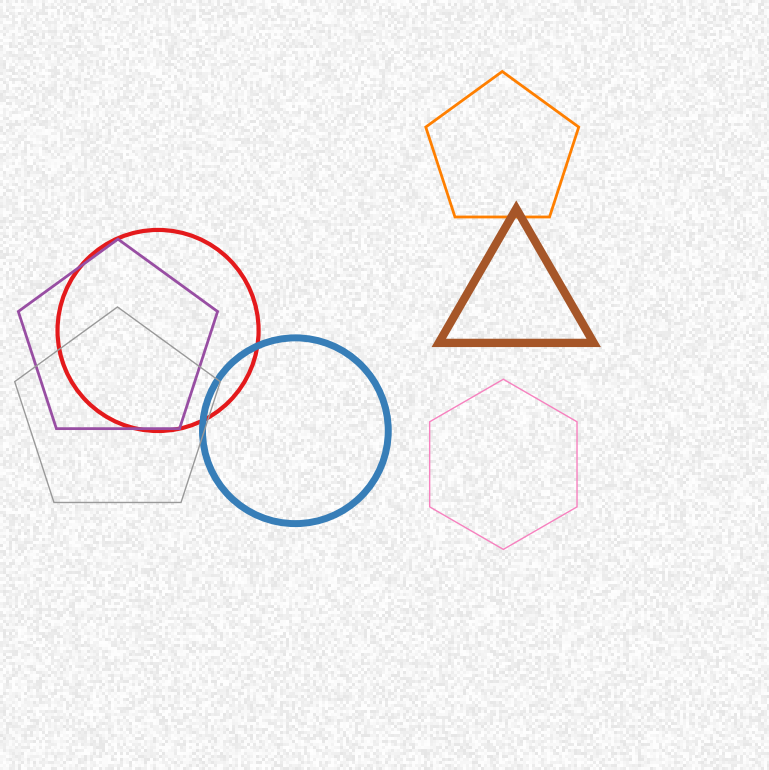[{"shape": "circle", "thickness": 1.5, "radius": 0.65, "center": [0.205, 0.571]}, {"shape": "circle", "thickness": 2.5, "radius": 0.6, "center": [0.384, 0.441]}, {"shape": "pentagon", "thickness": 1, "radius": 0.68, "center": [0.153, 0.553]}, {"shape": "pentagon", "thickness": 1, "radius": 0.52, "center": [0.652, 0.803]}, {"shape": "triangle", "thickness": 3, "radius": 0.58, "center": [0.67, 0.613]}, {"shape": "hexagon", "thickness": 0.5, "radius": 0.55, "center": [0.654, 0.397]}, {"shape": "pentagon", "thickness": 0.5, "radius": 0.7, "center": [0.153, 0.461]}]